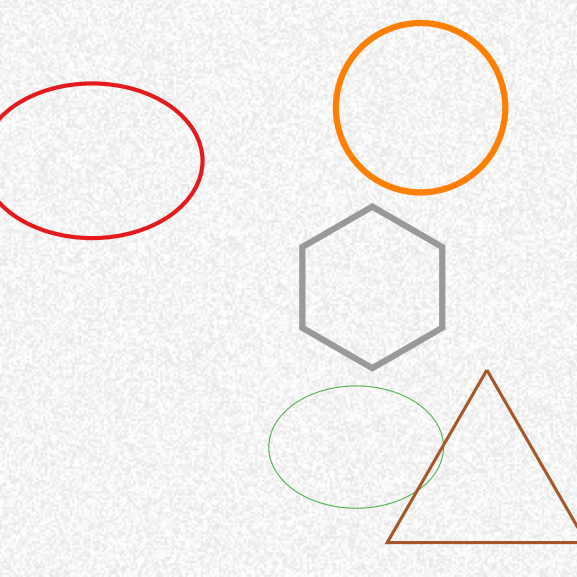[{"shape": "oval", "thickness": 2, "radius": 0.96, "center": [0.159, 0.721]}, {"shape": "oval", "thickness": 0.5, "radius": 0.76, "center": [0.617, 0.225]}, {"shape": "circle", "thickness": 3, "radius": 0.73, "center": [0.728, 0.813]}, {"shape": "triangle", "thickness": 1.5, "radius": 1.0, "center": [0.843, 0.159]}, {"shape": "hexagon", "thickness": 3, "radius": 0.7, "center": [0.645, 0.501]}]